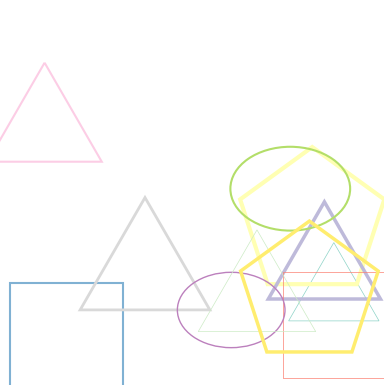[{"shape": "triangle", "thickness": 0.5, "radius": 0.68, "center": [0.867, 0.234]}, {"shape": "pentagon", "thickness": 3, "radius": 0.98, "center": [0.811, 0.421]}, {"shape": "triangle", "thickness": 2.5, "radius": 0.84, "center": [0.843, 0.307]}, {"shape": "square", "thickness": 0.5, "radius": 0.69, "center": [0.873, 0.155]}, {"shape": "square", "thickness": 1.5, "radius": 0.74, "center": [0.173, 0.117]}, {"shape": "oval", "thickness": 1.5, "radius": 0.78, "center": [0.754, 0.51]}, {"shape": "triangle", "thickness": 1.5, "radius": 0.86, "center": [0.116, 0.666]}, {"shape": "triangle", "thickness": 2, "radius": 0.97, "center": [0.377, 0.292]}, {"shape": "oval", "thickness": 1, "radius": 0.7, "center": [0.6, 0.195]}, {"shape": "triangle", "thickness": 0.5, "radius": 0.88, "center": [0.667, 0.227]}, {"shape": "pentagon", "thickness": 2.5, "radius": 0.94, "center": [0.804, 0.238]}]